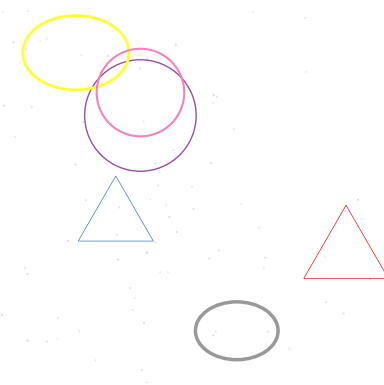[{"shape": "triangle", "thickness": 0.5, "radius": 0.63, "center": [0.899, 0.34]}, {"shape": "triangle", "thickness": 0.5, "radius": 0.56, "center": [0.301, 0.43]}, {"shape": "circle", "thickness": 1, "radius": 0.72, "center": [0.365, 0.7]}, {"shape": "oval", "thickness": 2, "radius": 0.69, "center": [0.197, 0.863]}, {"shape": "circle", "thickness": 1.5, "radius": 0.57, "center": [0.365, 0.76]}, {"shape": "oval", "thickness": 2.5, "radius": 0.54, "center": [0.615, 0.141]}]